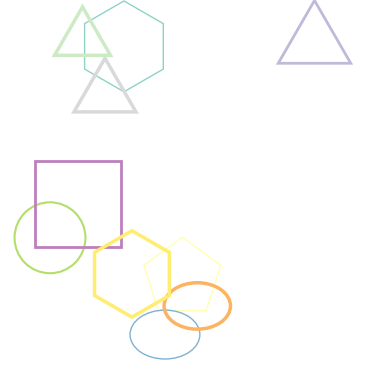[{"shape": "hexagon", "thickness": 1, "radius": 0.59, "center": [0.322, 0.88]}, {"shape": "pentagon", "thickness": 1, "radius": 0.53, "center": [0.474, 0.278]}, {"shape": "triangle", "thickness": 2, "radius": 0.54, "center": [0.817, 0.89]}, {"shape": "oval", "thickness": 1, "radius": 0.45, "center": [0.428, 0.131]}, {"shape": "oval", "thickness": 2.5, "radius": 0.43, "center": [0.512, 0.205]}, {"shape": "circle", "thickness": 1.5, "radius": 0.46, "center": [0.13, 0.382]}, {"shape": "triangle", "thickness": 2.5, "radius": 0.46, "center": [0.273, 0.756]}, {"shape": "square", "thickness": 2, "radius": 0.56, "center": [0.203, 0.471]}, {"shape": "triangle", "thickness": 2.5, "radius": 0.42, "center": [0.214, 0.898]}, {"shape": "hexagon", "thickness": 2.5, "radius": 0.56, "center": [0.343, 0.288]}]